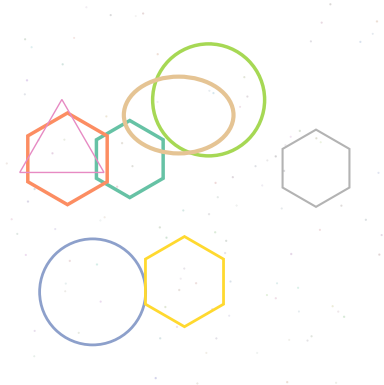[{"shape": "hexagon", "thickness": 2.5, "radius": 0.5, "center": [0.337, 0.587]}, {"shape": "hexagon", "thickness": 2.5, "radius": 0.6, "center": [0.175, 0.588]}, {"shape": "circle", "thickness": 2, "radius": 0.69, "center": [0.241, 0.242]}, {"shape": "triangle", "thickness": 1, "radius": 0.63, "center": [0.161, 0.615]}, {"shape": "circle", "thickness": 2.5, "radius": 0.73, "center": [0.542, 0.741]}, {"shape": "hexagon", "thickness": 2, "radius": 0.59, "center": [0.479, 0.269]}, {"shape": "oval", "thickness": 3, "radius": 0.71, "center": [0.464, 0.701]}, {"shape": "hexagon", "thickness": 1.5, "radius": 0.5, "center": [0.821, 0.563]}]